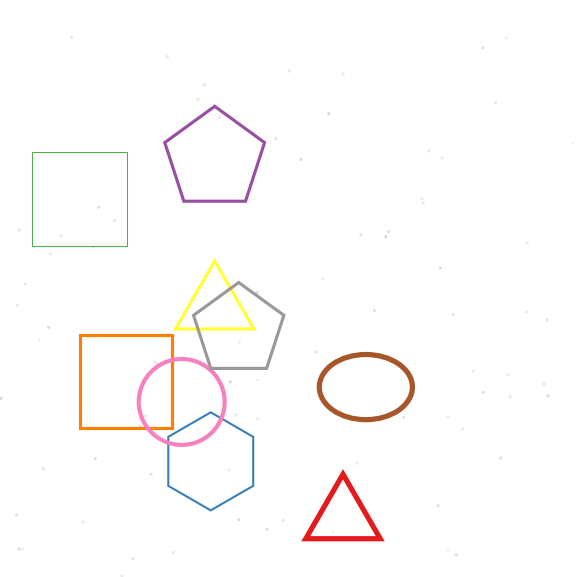[{"shape": "triangle", "thickness": 2.5, "radius": 0.37, "center": [0.594, 0.104]}, {"shape": "hexagon", "thickness": 1, "radius": 0.42, "center": [0.365, 0.2]}, {"shape": "square", "thickness": 0.5, "radius": 0.41, "center": [0.138, 0.655]}, {"shape": "pentagon", "thickness": 1.5, "radius": 0.45, "center": [0.372, 0.724]}, {"shape": "square", "thickness": 1.5, "radius": 0.4, "center": [0.218, 0.339]}, {"shape": "triangle", "thickness": 1.5, "radius": 0.39, "center": [0.372, 0.469]}, {"shape": "oval", "thickness": 2.5, "radius": 0.4, "center": [0.634, 0.329]}, {"shape": "circle", "thickness": 2, "radius": 0.37, "center": [0.315, 0.303]}, {"shape": "pentagon", "thickness": 1.5, "radius": 0.41, "center": [0.413, 0.428]}]